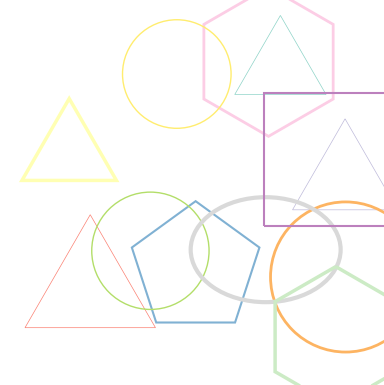[{"shape": "triangle", "thickness": 0.5, "radius": 0.68, "center": [0.728, 0.823]}, {"shape": "triangle", "thickness": 2.5, "radius": 0.71, "center": [0.18, 0.602]}, {"shape": "triangle", "thickness": 0.5, "radius": 0.79, "center": [0.896, 0.534]}, {"shape": "triangle", "thickness": 0.5, "radius": 0.98, "center": [0.234, 0.247]}, {"shape": "pentagon", "thickness": 1.5, "radius": 0.87, "center": [0.508, 0.303]}, {"shape": "circle", "thickness": 2, "radius": 0.97, "center": [0.898, 0.281]}, {"shape": "circle", "thickness": 1, "radius": 0.76, "center": [0.391, 0.349]}, {"shape": "hexagon", "thickness": 2, "radius": 0.97, "center": [0.697, 0.84]}, {"shape": "oval", "thickness": 3, "radius": 0.97, "center": [0.69, 0.351]}, {"shape": "square", "thickness": 1.5, "radius": 0.86, "center": [0.857, 0.585]}, {"shape": "hexagon", "thickness": 2.5, "radius": 0.91, "center": [0.872, 0.126]}, {"shape": "circle", "thickness": 1, "radius": 0.7, "center": [0.459, 0.808]}]